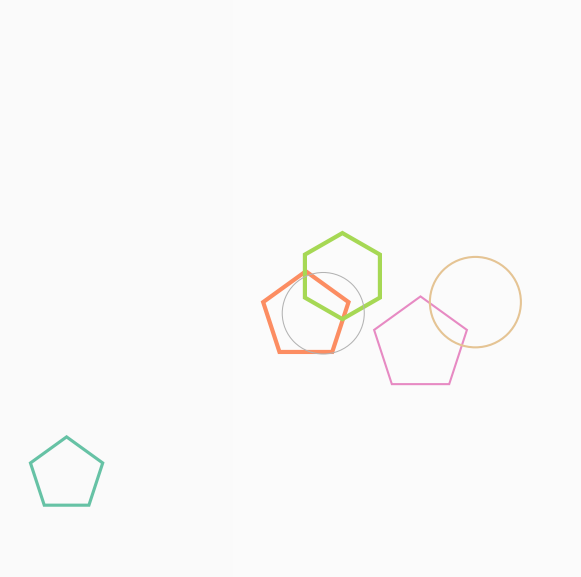[{"shape": "pentagon", "thickness": 1.5, "radius": 0.33, "center": [0.115, 0.177]}, {"shape": "pentagon", "thickness": 2, "radius": 0.39, "center": [0.526, 0.452]}, {"shape": "pentagon", "thickness": 1, "radius": 0.42, "center": [0.723, 0.402]}, {"shape": "hexagon", "thickness": 2, "radius": 0.37, "center": [0.589, 0.521]}, {"shape": "circle", "thickness": 1, "radius": 0.39, "center": [0.818, 0.476]}, {"shape": "circle", "thickness": 0.5, "radius": 0.35, "center": [0.556, 0.457]}]